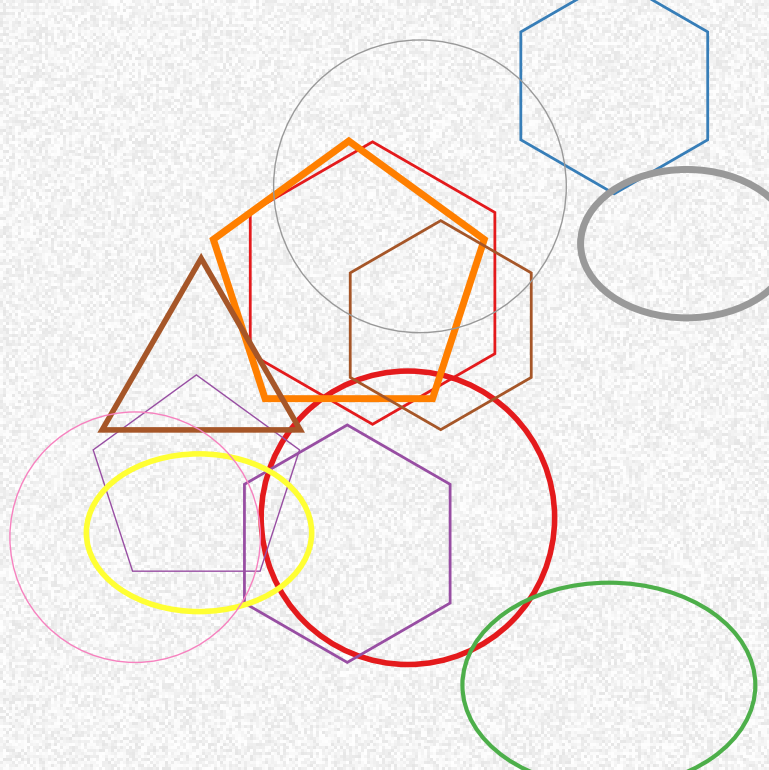[{"shape": "hexagon", "thickness": 1, "radius": 0.92, "center": [0.484, 0.632]}, {"shape": "circle", "thickness": 2, "radius": 0.95, "center": [0.53, 0.328]}, {"shape": "hexagon", "thickness": 1, "radius": 0.7, "center": [0.798, 0.889]}, {"shape": "oval", "thickness": 1.5, "radius": 0.95, "center": [0.791, 0.11]}, {"shape": "hexagon", "thickness": 1, "radius": 0.77, "center": [0.451, 0.294]}, {"shape": "pentagon", "thickness": 0.5, "radius": 0.7, "center": [0.255, 0.372]}, {"shape": "pentagon", "thickness": 2.5, "radius": 0.92, "center": [0.453, 0.632]}, {"shape": "oval", "thickness": 2, "radius": 0.73, "center": [0.258, 0.308]}, {"shape": "triangle", "thickness": 2, "radius": 0.74, "center": [0.261, 0.516]}, {"shape": "hexagon", "thickness": 1, "radius": 0.68, "center": [0.572, 0.578]}, {"shape": "circle", "thickness": 0.5, "radius": 0.81, "center": [0.176, 0.302]}, {"shape": "circle", "thickness": 0.5, "radius": 0.95, "center": [0.545, 0.758]}, {"shape": "oval", "thickness": 2.5, "radius": 0.69, "center": [0.892, 0.684]}]